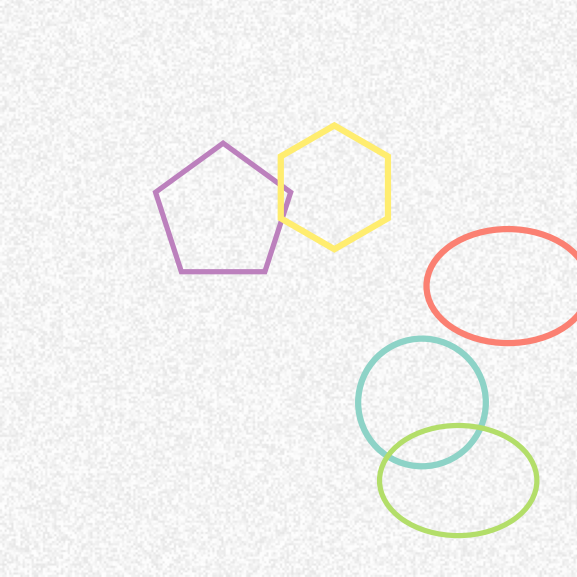[{"shape": "circle", "thickness": 3, "radius": 0.55, "center": [0.731, 0.302]}, {"shape": "oval", "thickness": 3, "radius": 0.71, "center": [0.88, 0.504]}, {"shape": "oval", "thickness": 2.5, "radius": 0.68, "center": [0.793, 0.167]}, {"shape": "pentagon", "thickness": 2.5, "radius": 0.62, "center": [0.386, 0.628]}, {"shape": "hexagon", "thickness": 3, "radius": 0.54, "center": [0.579, 0.675]}]